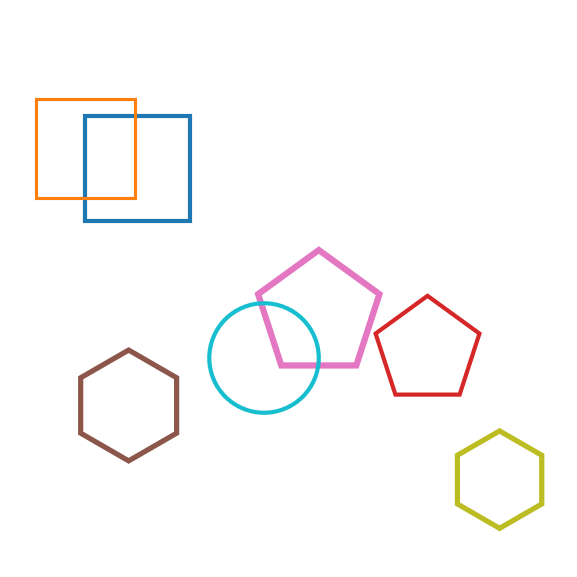[{"shape": "square", "thickness": 2, "radius": 0.45, "center": [0.238, 0.707]}, {"shape": "square", "thickness": 1.5, "radius": 0.43, "center": [0.148, 0.742]}, {"shape": "pentagon", "thickness": 2, "radius": 0.47, "center": [0.74, 0.392]}, {"shape": "hexagon", "thickness": 2.5, "radius": 0.48, "center": [0.223, 0.297]}, {"shape": "pentagon", "thickness": 3, "radius": 0.55, "center": [0.552, 0.456]}, {"shape": "hexagon", "thickness": 2.5, "radius": 0.42, "center": [0.865, 0.169]}, {"shape": "circle", "thickness": 2, "radius": 0.47, "center": [0.457, 0.379]}]